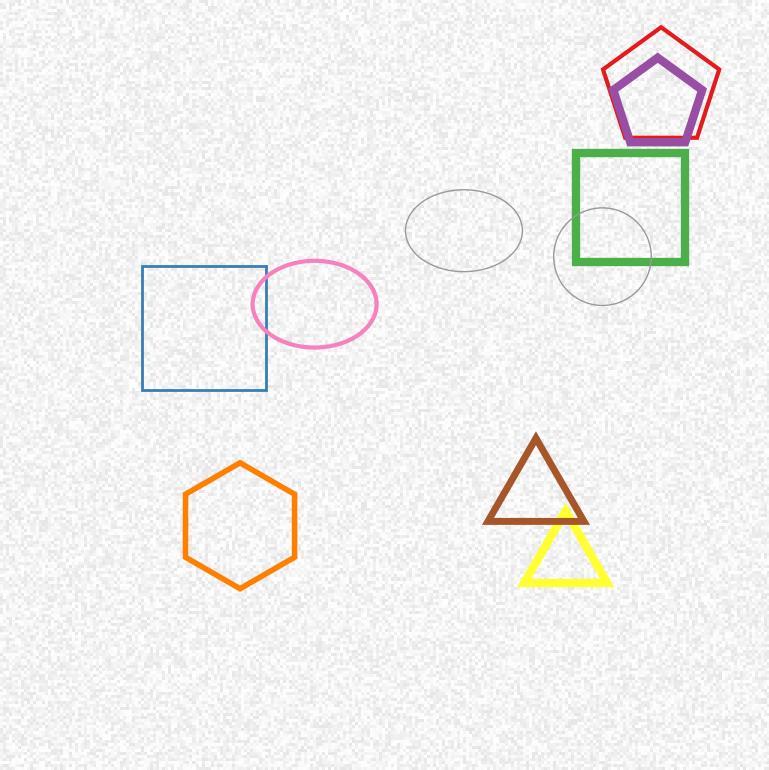[{"shape": "pentagon", "thickness": 1.5, "radius": 0.4, "center": [0.859, 0.885]}, {"shape": "square", "thickness": 1, "radius": 0.4, "center": [0.265, 0.574]}, {"shape": "square", "thickness": 3, "radius": 0.35, "center": [0.819, 0.73]}, {"shape": "pentagon", "thickness": 3, "radius": 0.3, "center": [0.854, 0.864]}, {"shape": "hexagon", "thickness": 2, "radius": 0.41, "center": [0.312, 0.317]}, {"shape": "triangle", "thickness": 3, "radius": 0.31, "center": [0.735, 0.274]}, {"shape": "triangle", "thickness": 2.5, "radius": 0.36, "center": [0.696, 0.359]}, {"shape": "oval", "thickness": 1.5, "radius": 0.4, "center": [0.409, 0.605]}, {"shape": "oval", "thickness": 0.5, "radius": 0.38, "center": [0.603, 0.7]}, {"shape": "circle", "thickness": 0.5, "radius": 0.32, "center": [0.782, 0.667]}]